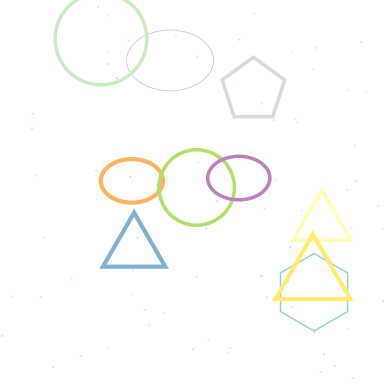[{"shape": "hexagon", "thickness": 1, "radius": 0.5, "center": [0.816, 0.241]}, {"shape": "triangle", "thickness": 2.5, "radius": 0.43, "center": [0.836, 0.42]}, {"shape": "oval", "thickness": 0.5, "radius": 0.56, "center": [0.442, 0.843]}, {"shape": "triangle", "thickness": 3, "radius": 0.47, "center": [0.348, 0.354]}, {"shape": "oval", "thickness": 3, "radius": 0.4, "center": [0.343, 0.53]}, {"shape": "circle", "thickness": 2.5, "radius": 0.49, "center": [0.511, 0.513]}, {"shape": "pentagon", "thickness": 2.5, "radius": 0.43, "center": [0.658, 0.766]}, {"shape": "oval", "thickness": 2.5, "radius": 0.4, "center": [0.62, 0.538]}, {"shape": "circle", "thickness": 2.5, "radius": 0.6, "center": [0.262, 0.899]}, {"shape": "triangle", "thickness": 3, "radius": 0.56, "center": [0.813, 0.279]}]